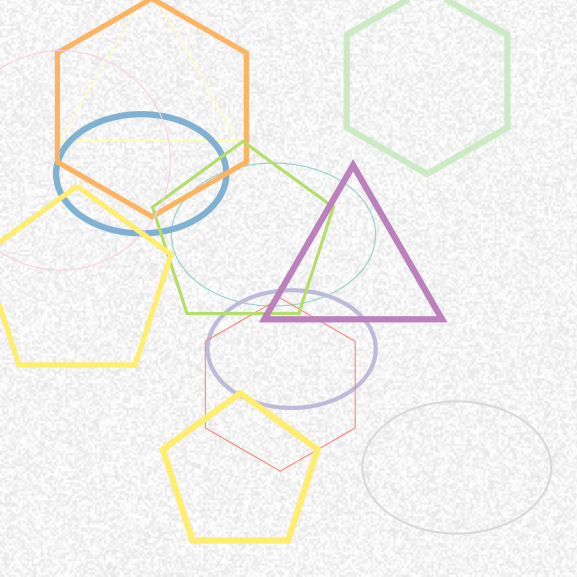[{"shape": "oval", "thickness": 0.5, "radius": 0.88, "center": [0.474, 0.593]}, {"shape": "triangle", "thickness": 0.5, "radius": 0.89, "center": [0.258, 0.845]}, {"shape": "oval", "thickness": 2, "radius": 0.73, "center": [0.505, 0.395]}, {"shape": "hexagon", "thickness": 0.5, "radius": 0.75, "center": [0.485, 0.333]}, {"shape": "oval", "thickness": 3, "radius": 0.74, "center": [0.245, 0.698]}, {"shape": "hexagon", "thickness": 2.5, "radius": 0.94, "center": [0.263, 0.813]}, {"shape": "pentagon", "thickness": 1.5, "radius": 0.82, "center": [0.421, 0.59]}, {"shape": "circle", "thickness": 0.5, "radius": 0.95, "center": [0.105, 0.721]}, {"shape": "oval", "thickness": 1, "radius": 0.82, "center": [0.791, 0.19]}, {"shape": "triangle", "thickness": 3, "radius": 0.89, "center": [0.612, 0.535]}, {"shape": "hexagon", "thickness": 3, "radius": 0.8, "center": [0.74, 0.859]}, {"shape": "pentagon", "thickness": 3, "radius": 0.7, "center": [0.416, 0.177]}, {"shape": "pentagon", "thickness": 2.5, "radius": 0.86, "center": [0.133, 0.506]}]